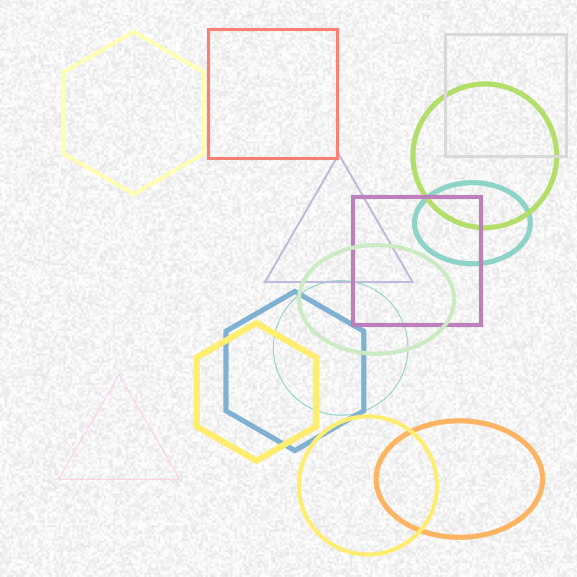[{"shape": "circle", "thickness": 0.5, "radius": 0.58, "center": [0.59, 0.397]}, {"shape": "oval", "thickness": 2.5, "radius": 0.5, "center": [0.818, 0.613]}, {"shape": "hexagon", "thickness": 2, "radius": 0.7, "center": [0.232, 0.804]}, {"shape": "triangle", "thickness": 1, "radius": 0.74, "center": [0.587, 0.585]}, {"shape": "square", "thickness": 1.5, "radius": 0.56, "center": [0.472, 0.837]}, {"shape": "hexagon", "thickness": 2.5, "radius": 0.69, "center": [0.511, 0.357]}, {"shape": "oval", "thickness": 2.5, "radius": 0.72, "center": [0.796, 0.17]}, {"shape": "circle", "thickness": 2.5, "radius": 0.62, "center": [0.84, 0.729]}, {"shape": "triangle", "thickness": 0.5, "radius": 0.61, "center": [0.206, 0.23]}, {"shape": "square", "thickness": 1.5, "radius": 0.52, "center": [0.875, 0.835]}, {"shape": "square", "thickness": 2, "radius": 0.55, "center": [0.722, 0.547]}, {"shape": "oval", "thickness": 2, "radius": 0.67, "center": [0.652, 0.481]}, {"shape": "circle", "thickness": 2, "radius": 0.6, "center": [0.637, 0.158]}, {"shape": "hexagon", "thickness": 3, "radius": 0.6, "center": [0.444, 0.321]}]